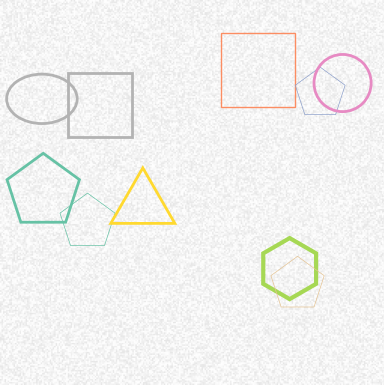[{"shape": "pentagon", "thickness": 2, "radius": 0.49, "center": [0.112, 0.503]}, {"shape": "pentagon", "thickness": 0.5, "radius": 0.38, "center": [0.227, 0.423]}, {"shape": "square", "thickness": 1, "radius": 0.48, "center": [0.669, 0.818]}, {"shape": "pentagon", "thickness": 0.5, "radius": 0.34, "center": [0.832, 0.758]}, {"shape": "circle", "thickness": 2, "radius": 0.37, "center": [0.89, 0.784]}, {"shape": "hexagon", "thickness": 3, "radius": 0.4, "center": [0.752, 0.302]}, {"shape": "triangle", "thickness": 2, "radius": 0.48, "center": [0.371, 0.468]}, {"shape": "pentagon", "thickness": 0.5, "radius": 0.36, "center": [0.773, 0.261]}, {"shape": "square", "thickness": 2, "radius": 0.42, "center": [0.261, 0.728]}, {"shape": "oval", "thickness": 2, "radius": 0.46, "center": [0.109, 0.743]}]